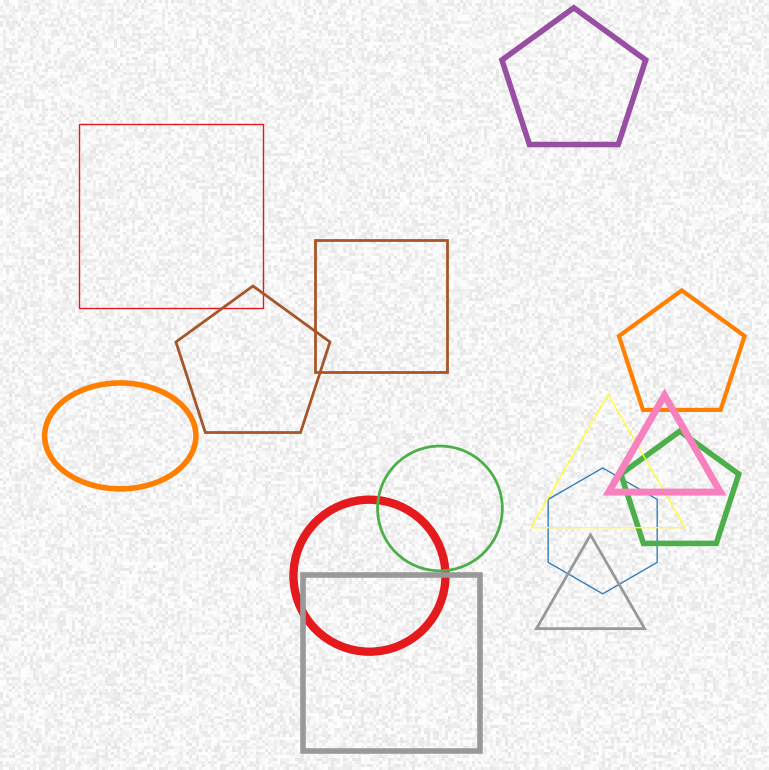[{"shape": "square", "thickness": 0.5, "radius": 0.6, "center": [0.222, 0.719]}, {"shape": "circle", "thickness": 3, "radius": 0.49, "center": [0.48, 0.252]}, {"shape": "hexagon", "thickness": 0.5, "radius": 0.41, "center": [0.783, 0.311]}, {"shape": "circle", "thickness": 1, "radius": 0.41, "center": [0.571, 0.34]}, {"shape": "pentagon", "thickness": 2, "radius": 0.4, "center": [0.883, 0.359]}, {"shape": "pentagon", "thickness": 2, "radius": 0.49, "center": [0.745, 0.892]}, {"shape": "oval", "thickness": 2, "radius": 0.49, "center": [0.156, 0.434]}, {"shape": "pentagon", "thickness": 1.5, "radius": 0.43, "center": [0.885, 0.537]}, {"shape": "triangle", "thickness": 0.5, "radius": 0.58, "center": [0.79, 0.372]}, {"shape": "square", "thickness": 1, "radius": 0.43, "center": [0.495, 0.603]}, {"shape": "pentagon", "thickness": 1, "radius": 0.53, "center": [0.329, 0.523]}, {"shape": "triangle", "thickness": 2.5, "radius": 0.42, "center": [0.863, 0.403]}, {"shape": "square", "thickness": 2, "radius": 0.57, "center": [0.508, 0.139]}, {"shape": "triangle", "thickness": 1, "radius": 0.41, "center": [0.767, 0.224]}]